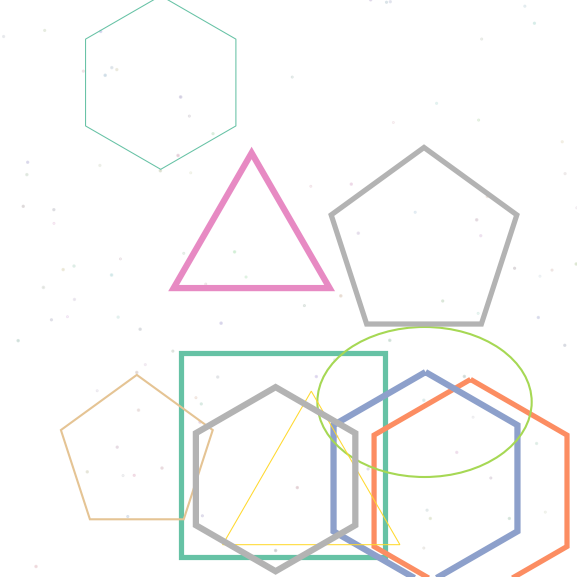[{"shape": "square", "thickness": 2.5, "radius": 0.88, "center": [0.49, 0.212]}, {"shape": "hexagon", "thickness": 0.5, "radius": 0.75, "center": [0.278, 0.856]}, {"shape": "hexagon", "thickness": 2.5, "radius": 0.96, "center": [0.815, 0.149]}, {"shape": "hexagon", "thickness": 3, "radius": 0.92, "center": [0.737, 0.171]}, {"shape": "triangle", "thickness": 3, "radius": 0.78, "center": [0.436, 0.578]}, {"shape": "oval", "thickness": 1, "radius": 0.93, "center": [0.735, 0.303]}, {"shape": "triangle", "thickness": 0.5, "radius": 0.89, "center": [0.539, 0.145]}, {"shape": "pentagon", "thickness": 1, "radius": 0.69, "center": [0.237, 0.212]}, {"shape": "pentagon", "thickness": 2.5, "radius": 0.84, "center": [0.734, 0.575]}, {"shape": "hexagon", "thickness": 3, "radius": 0.8, "center": [0.477, 0.169]}]